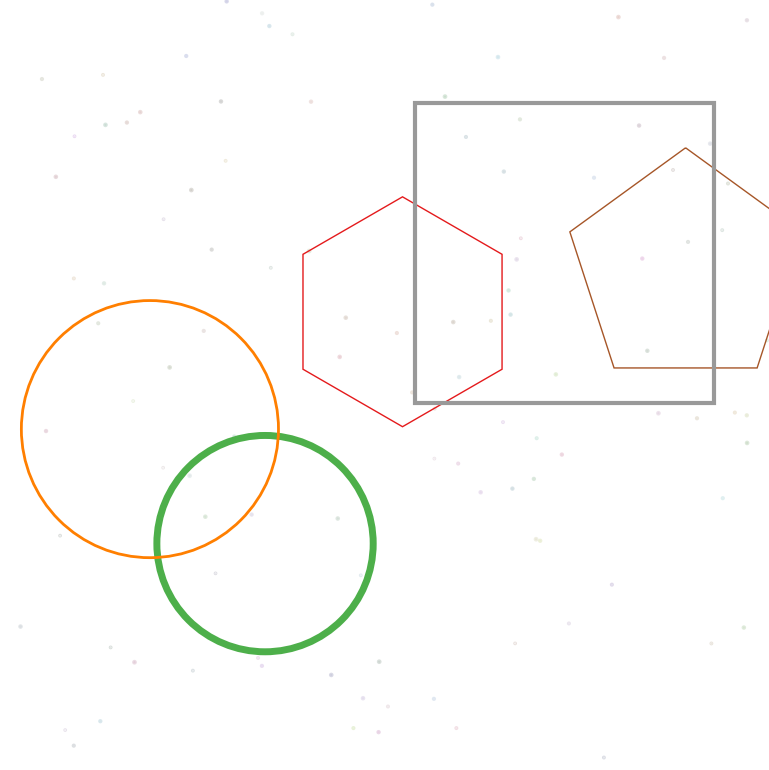[{"shape": "hexagon", "thickness": 0.5, "radius": 0.75, "center": [0.523, 0.595]}, {"shape": "circle", "thickness": 2.5, "radius": 0.7, "center": [0.344, 0.294]}, {"shape": "circle", "thickness": 1, "radius": 0.83, "center": [0.195, 0.443]}, {"shape": "pentagon", "thickness": 0.5, "radius": 0.79, "center": [0.89, 0.65]}, {"shape": "square", "thickness": 1.5, "radius": 0.97, "center": [0.733, 0.672]}]